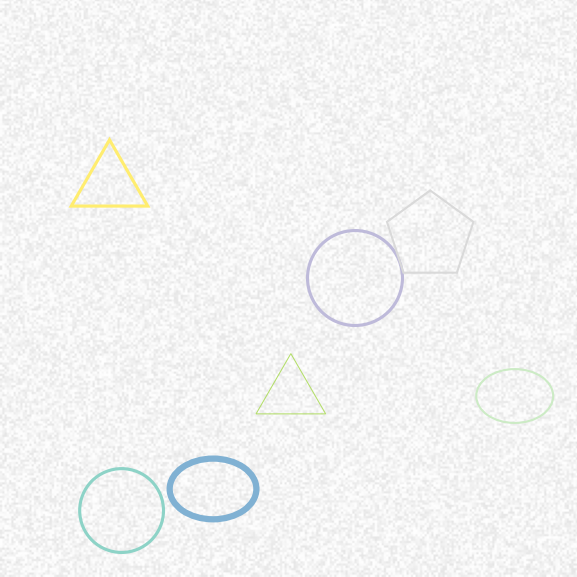[{"shape": "circle", "thickness": 1.5, "radius": 0.36, "center": [0.211, 0.115]}, {"shape": "circle", "thickness": 1.5, "radius": 0.41, "center": [0.615, 0.518]}, {"shape": "oval", "thickness": 3, "radius": 0.38, "center": [0.369, 0.152]}, {"shape": "triangle", "thickness": 0.5, "radius": 0.35, "center": [0.504, 0.317]}, {"shape": "pentagon", "thickness": 1, "radius": 0.39, "center": [0.745, 0.591]}, {"shape": "oval", "thickness": 1, "radius": 0.33, "center": [0.891, 0.313]}, {"shape": "triangle", "thickness": 1.5, "radius": 0.38, "center": [0.19, 0.681]}]